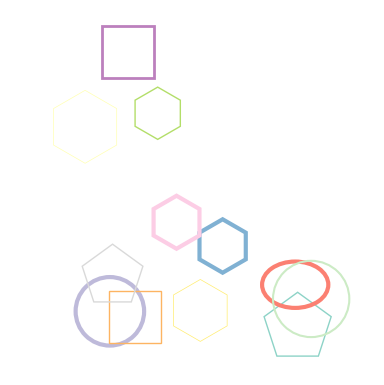[{"shape": "pentagon", "thickness": 1, "radius": 0.46, "center": [0.773, 0.149]}, {"shape": "hexagon", "thickness": 0.5, "radius": 0.47, "center": [0.221, 0.671]}, {"shape": "circle", "thickness": 3, "radius": 0.44, "center": [0.285, 0.191]}, {"shape": "oval", "thickness": 3, "radius": 0.43, "center": [0.767, 0.26]}, {"shape": "hexagon", "thickness": 3, "radius": 0.35, "center": [0.578, 0.361]}, {"shape": "square", "thickness": 1, "radius": 0.34, "center": [0.35, 0.177]}, {"shape": "hexagon", "thickness": 1, "radius": 0.34, "center": [0.41, 0.706]}, {"shape": "hexagon", "thickness": 3, "radius": 0.34, "center": [0.459, 0.423]}, {"shape": "pentagon", "thickness": 1, "radius": 0.41, "center": [0.292, 0.283]}, {"shape": "square", "thickness": 2, "radius": 0.34, "center": [0.331, 0.864]}, {"shape": "circle", "thickness": 1.5, "radius": 0.5, "center": [0.808, 0.223]}, {"shape": "hexagon", "thickness": 0.5, "radius": 0.4, "center": [0.52, 0.194]}]